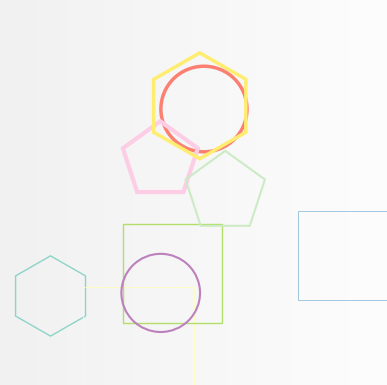[{"shape": "hexagon", "thickness": 1, "radius": 0.52, "center": [0.13, 0.231]}, {"shape": "square", "thickness": 0.5, "radius": 0.72, "center": [0.358, 0.112]}, {"shape": "circle", "thickness": 2.5, "radius": 0.56, "center": [0.526, 0.717]}, {"shape": "square", "thickness": 0.5, "radius": 0.58, "center": [0.884, 0.335]}, {"shape": "square", "thickness": 1, "radius": 0.64, "center": [0.445, 0.29]}, {"shape": "pentagon", "thickness": 3, "radius": 0.51, "center": [0.414, 0.583]}, {"shape": "circle", "thickness": 1.5, "radius": 0.51, "center": [0.415, 0.239]}, {"shape": "pentagon", "thickness": 1.5, "radius": 0.54, "center": [0.581, 0.501]}, {"shape": "hexagon", "thickness": 2.5, "radius": 0.69, "center": [0.515, 0.725]}]